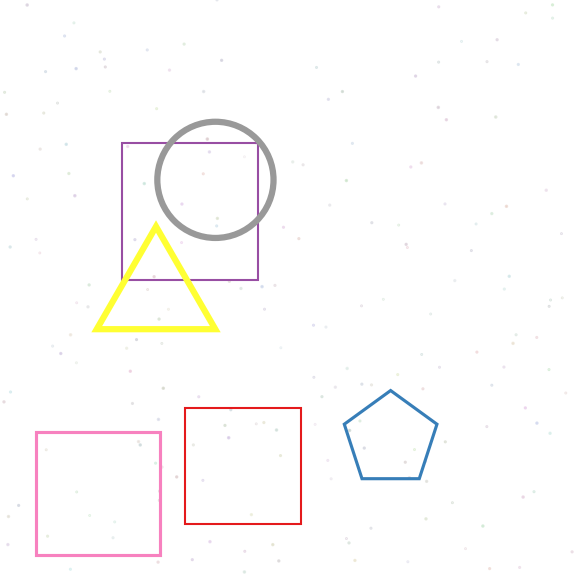[{"shape": "square", "thickness": 1, "radius": 0.5, "center": [0.421, 0.192]}, {"shape": "pentagon", "thickness": 1.5, "radius": 0.42, "center": [0.676, 0.238]}, {"shape": "square", "thickness": 1, "radius": 0.59, "center": [0.329, 0.633]}, {"shape": "triangle", "thickness": 3, "radius": 0.59, "center": [0.27, 0.488]}, {"shape": "square", "thickness": 1.5, "radius": 0.54, "center": [0.17, 0.145]}, {"shape": "circle", "thickness": 3, "radius": 0.5, "center": [0.373, 0.688]}]